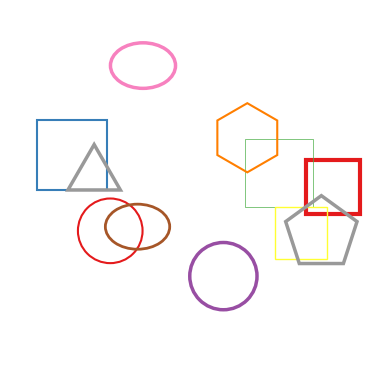[{"shape": "square", "thickness": 3, "radius": 0.35, "center": [0.866, 0.513]}, {"shape": "circle", "thickness": 1.5, "radius": 0.42, "center": [0.286, 0.4]}, {"shape": "square", "thickness": 1.5, "radius": 0.45, "center": [0.188, 0.597]}, {"shape": "square", "thickness": 0.5, "radius": 0.44, "center": [0.724, 0.551]}, {"shape": "circle", "thickness": 2.5, "radius": 0.44, "center": [0.58, 0.283]}, {"shape": "hexagon", "thickness": 1.5, "radius": 0.45, "center": [0.642, 0.642]}, {"shape": "square", "thickness": 1, "radius": 0.34, "center": [0.782, 0.395]}, {"shape": "oval", "thickness": 2, "radius": 0.42, "center": [0.357, 0.411]}, {"shape": "oval", "thickness": 2.5, "radius": 0.42, "center": [0.371, 0.83]}, {"shape": "pentagon", "thickness": 2.5, "radius": 0.49, "center": [0.835, 0.394]}, {"shape": "triangle", "thickness": 2.5, "radius": 0.39, "center": [0.245, 0.546]}]